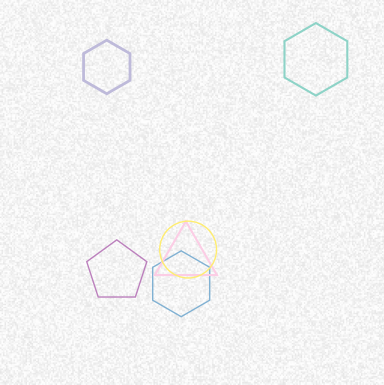[{"shape": "hexagon", "thickness": 1.5, "radius": 0.47, "center": [0.821, 0.846]}, {"shape": "hexagon", "thickness": 2, "radius": 0.35, "center": [0.277, 0.826]}, {"shape": "hexagon", "thickness": 1, "radius": 0.43, "center": [0.471, 0.263]}, {"shape": "triangle", "thickness": 1.5, "radius": 0.47, "center": [0.483, 0.332]}, {"shape": "pentagon", "thickness": 1, "radius": 0.41, "center": [0.303, 0.295]}, {"shape": "circle", "thickness": 1, "radius": 0.37, "center": [0.489, 0.352]}]